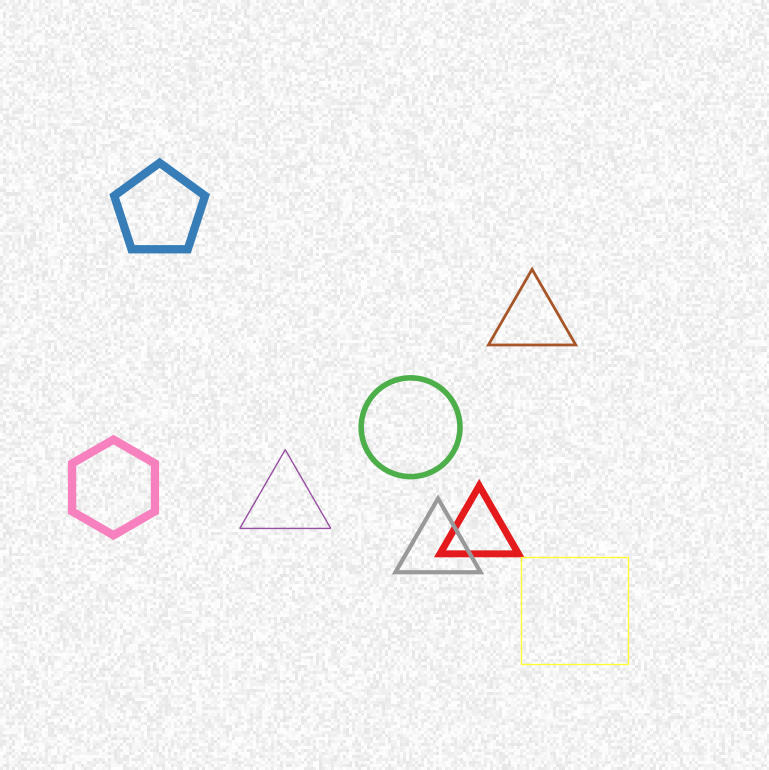[{"shape": "triangle", "thickness": 2.5, "radius": 0.29, "center": [0.622, 0.31]}, {"shape": "pentagon", "thickness": 3, "radius": 0.31, "center": [0.207, 0.726]}, {"shape": "circle", "thickness": 2, "radius": 0.32, "center": [0.533, 0.445]}, {"shape": "triangle", "thickness": 0.5, "radius": 0.34, "center": [0.37, 0.348]}, {"shape": "square", "thickness": 0.5, "radius": 0.35, "center": [0.746, 0.207]}, {"shape": "triangle", "thickness": 1, "radius": 0.33, "center": [0.691, 0.585]}, {"shape": "hexagon", "thickness": 3, "radius": 0.31, "center": [0.147, 0.367]}, {"shape": "triangle", "thickness": 1.5, "radius": 0.32, "center": [0.569, 0.289]}]